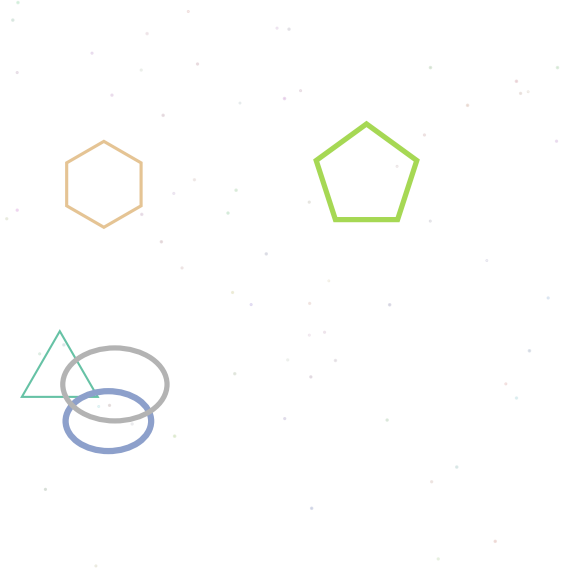[{"shape": "triangle", "thickness": 1, "radius": 0.38, "center": [0.104, 0.35]}, {"shape": "oval", "thickness": 3, "radius": 0.37, "center": [0.188, 0.27]}, {"shape": "pentagon", "thickness": 2.5, "radius": 0.46, "center": [0.635, 0.693]}, {"shape": "hexagon", "thickness": 1.5, "radius": 0.37, "center": [0.18, 0.68]}, {"shape": "oval", "thickness": 2.5, "radius": 0.45, "center": [0.199, 0.333]}]